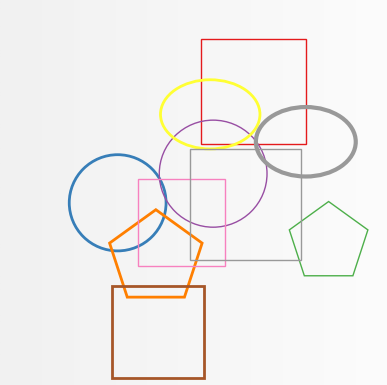[{"shape": "square", "thickness": 1, "radius": 0.68, "center": [0.654, 0.763]}, {"shape": "circle", "thickness": 2, "radius": 0.62, "center": [0.304, 0.473]}, {"shape": "pentagon", "thickness": 1, "radius": 0.53, "center": [0.848, 0.37]}, {"shape": "circle", "thickness": 1, "radius": 0.7, "center": [0.55, 0.549]}, {"shape": "pentagon", "thickness": 2, "radius": 0.63, "center": [0.402, 0.33]}, {"shape": "oval", "thickness": 2, "radius": 0.64, "center": [0.543, 0.703]}, {"shape": "square", "thickness": 2, "radius": 0.6, "center": [0.408, 0.139]}, {"shape": "square", "thickness": 1, "radius": 0.56, "center": [0.469, 0.422]}, {"shape": "square", "thickness": 1, "radius": 0.72, "center": [0.634, 0.468]}, {"shape": "oval", "thickness": 3, "radius": 0.64, "center": [0.789, 0.632]}]